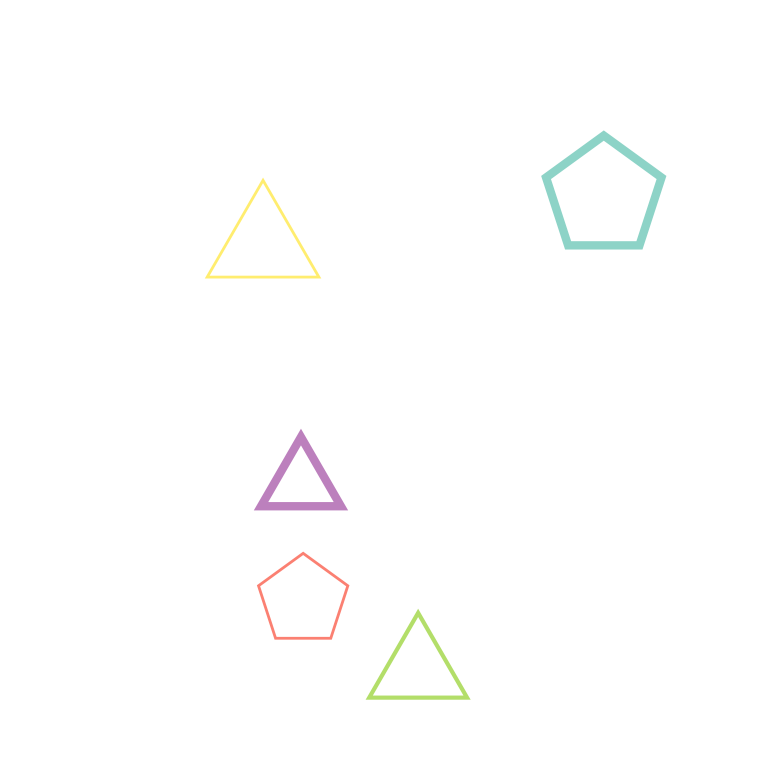[{"shape": "pentagon", "thickness": 3, "radius": 0.39, "center": [0.784, 0.745]}, {"shape": "pentagon", "thickness": 1, "radius": 0.3, "center": [0.394, 0.22]}, {"shape": "triangle", "thickness": 1.5, "radius": 0.37, "center": [0.543, 0.131]}, {"shape": "triangle", "thickness": 3, "radius": 0.3, "center": [0.391, 0.373]}, {"shape": "triangle", "thickness": 1, "radius": 0.42, "center": [0.342, 0.682]}]